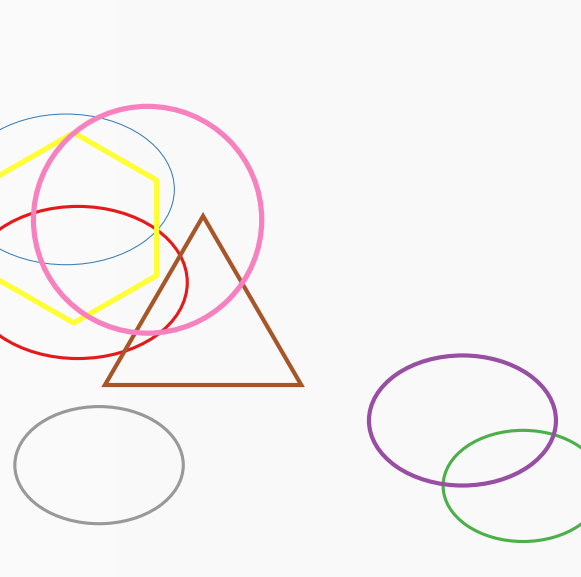[{"shape": "oval", "thickness": 1.5, "radius": 0.94, "center": [0.134, 0.51]}, {"shape": "oval", "thickness": 0.5, "radius": 0.93, "center": [0.114, 0.671]}, {"shape": "oval", "thickness": 1.5, "radius": 0.69, "center": [0.9, 0.158]}, {"shape": "oval", "thickness": 2, "radius": 0.8, "center": [0.796, 0.271]}, {"shape": "hexagon", "thickness": 2.5, "radius": 0.82, "center": [0.127, 0.605]}, {"shape": "triangle", "thickness": 2, "radius": 0.98, "center": [0.349, 0.43]}, {"shape": "circle", "thickness": 2.5, "radius": 0.98, "center": [0.254, 0.619]}, {"shape": "oval", "thickness": 1.5, "radius": 0.72, "center": [0.17, 0.194]}]